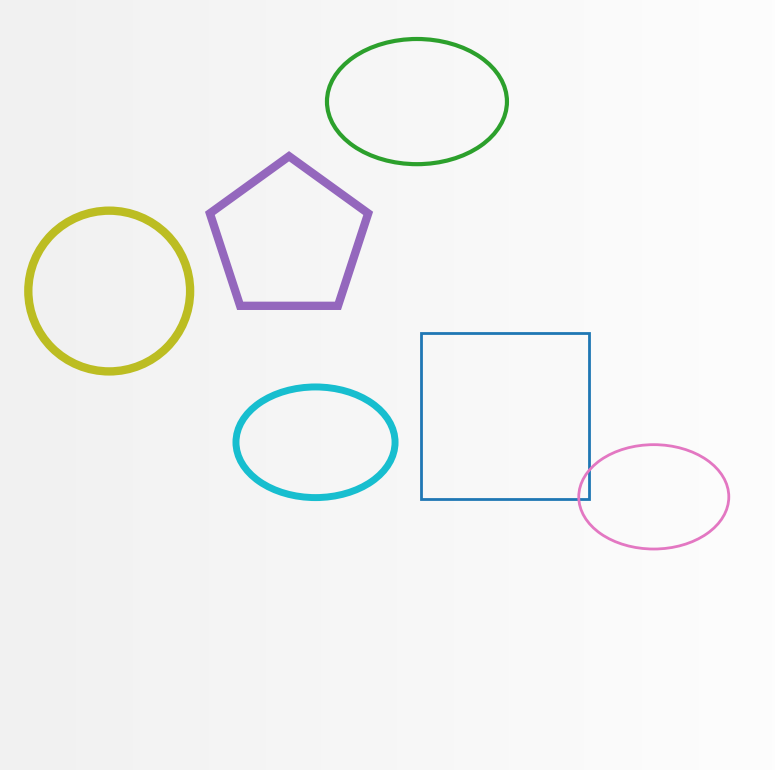[{"shape": "square", "thickness": 1, "radius": 0.54, "center": [0.652, 0.459]}, {"shape": "oval", "thickness": 1.5, "radius": 0.58, "center": [0.538, 0.868]}, {"shape": "pentagon", "thickness": 3, "radius": 0.54, "center": [0.373, 0.69]}, {"shape": "oval", "thickness": 1, "radius": 0.48, "center": [0.844, 0.355]}, {"shape": "circle", "thickness": 3, "radius": 0.52, "center": [0.141, 0.622]}, {"shape": "oval", "thickness": 2.5, "radius": 0.51, "center": [0.407, 0.426]}]